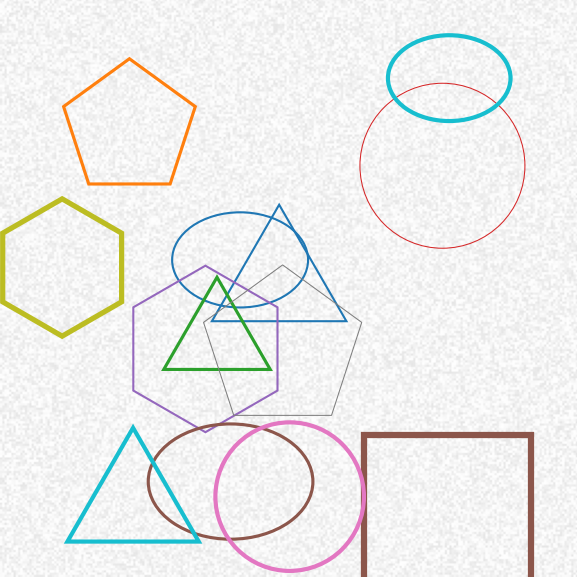[{"shape": "triangle", "thickness": 1, "radius": 0.67, "center": [0.483, 0.51]}, {"shape": "oval", "thickness": 1, "radius": 0.59, "center": [0.416, 0.549]}, {"shape": "pentagon", "thickness": 1.5, "radius": 0.6, "center": [0.224, 0.778]}, {"shape": "triangle", "thickness": 1.5, "radius": 0.53, "center": [0.376, 0.413]}, {"shape": "circle", "thickness": 0.5, "radius": 0.71, "center": [0.766, 0.712]}, {"shape": "hexagon", "thickness": 1, "radius": 0.72, "center": [0.356, 0.395]}, {"shape": "square", "thickness": 3, "radius": 0.72, "center": [0.775, 0.102]}, {"shape": "oval", "thickness": 1.5, "radius": 0.71, "center": [0.399, 0.165]}, {"shape": "circle", "thickness": 2, "radius": 0.64, "center": [0.502, 0.139]}, {"shape": "pentagon", "thickness": 0.5, "radius": 0.72, "center": [0.489, 0.396]}, {"shape": "hexagon", "thickness": 2.5, "radius": 0.59, "center": [0.108, 0.536]}, {"shape": "oval", "thickness": 2, "radius": 0.53, "center": [0.778, 0.864]}, {"shape": "triangle", "thickness": 2, "radius": 0.66, "center": [0.23, 0.127]}]